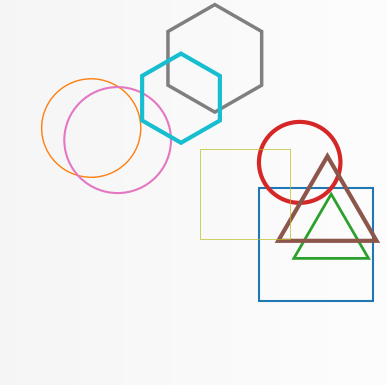[{"shape": "square", "thickness": 1.5, "radius": 0.74, "center": [0.816, 0.365]}, {"shape": "circle", "thickness": 1, "radius": 0.64, "center": [0.235, 0.667]}, {"shape": "triangle", "thickness": 2, "radius": 0.56, "center": [0.855, 0.385]}, {"shape": "circle", "thickness": 3, "radius": 0.53, "center": [0.773, 0.578]}, {"shape": "triangle", "thickness": 3, "radius": 0.73, "center": [0.845, 0.448]}, {"shape": "circle", "thickness": 1.5, "radius": 0.69, "center": [0.304, 0.636]}, {"shape": "hexagon", "thickness": 2.5, "radius": 0.7, "center": [0.554, 0.848]}, {"shape": "square", "thickness": 0.5, "radius": 0.58, "center": [0.632, 0.496]}, {"shape": "hexagon", "thickness": 3, "radius": 0.58, "center": [0.467, 0.745]}]